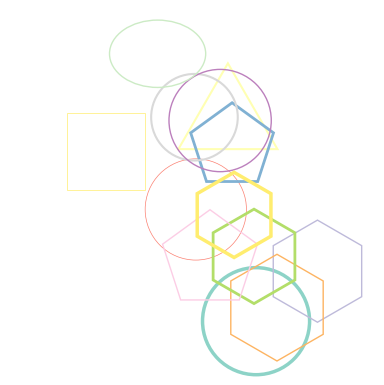[{"shape": "circle", "thickness": 2.5, "radius": 0.7, "center": [0.665, 0.166]}, {"shape": "triangle", "thickness": 1.5, "radius": 0.74, "center": [0.592, 0.687]}, {"shape": "hexagon", "thickness": 1, "radius": 0.66, "center": [0.825, 0.296]}, {"shape": "circle", "thickness": 0.5, "radius": 0.66, "center": [0.509, 0.456]}, {"shape": "pentagon", "thickness": 2, "radius": 0.57, "center": [0.603, 0.62]}, {"shape": "hexagon", "thickness": 1, "radius": 0.69, "center": [0.719, 0.201]}, {"shape": "hexagon", "thickness": 2, "radius": 0.61, "center": [0.66, 0.334]}, {"shape": "pentagon", "thickness": 1, "radius": 0.65, "center": [0.545, 0.326]}, {"shape": "circle", "thickness": 1.5, "radius": 0.56, "center": [0.505, 0.696]}, {"shape": "circle", "thickness": 1, "radius": 0.66, "center": [0.572, 0.687]}, {"shape": "oval", "thickness": 1, "radius": 0.62, "center": [0.409, 0.86]}, {"shape": "hexagon", "thickness": 2.5, "radius": 0.55, "center": [0.608, 0.442]}, {"shape": "square", "thickness": 0.5, "radius": 0.5, "center": [0.275, 0.607]}]